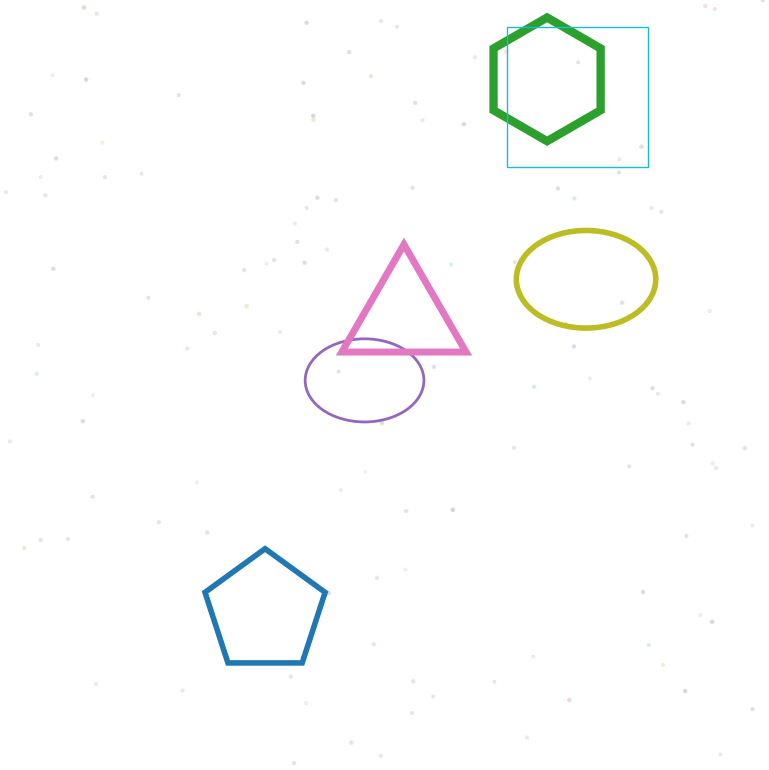[{"shape": "pentagon", "thickness": 2, "radius": 0.41, "center": [0.344, 0.205]}, {"shape": "hexagon", "thickness": 3, "radius": 0.4, "center": [0.711, 0.897]}, {"shape": "oval", "thickness": 1, "radius": 0.39, "center": [0.473, 0.506]}, {"shape": "triangle", "thickness": 2.5, "radius": 0.47, "center": [0.525, 0.589]}, {"shape": "oval", "thickness": 2, "radius": 0.45, "center": [0.761, 0.637]}, {"shape": "square", "thickness": 0.5, "radius": 0.46, "center": [0.75, 0.874]}]